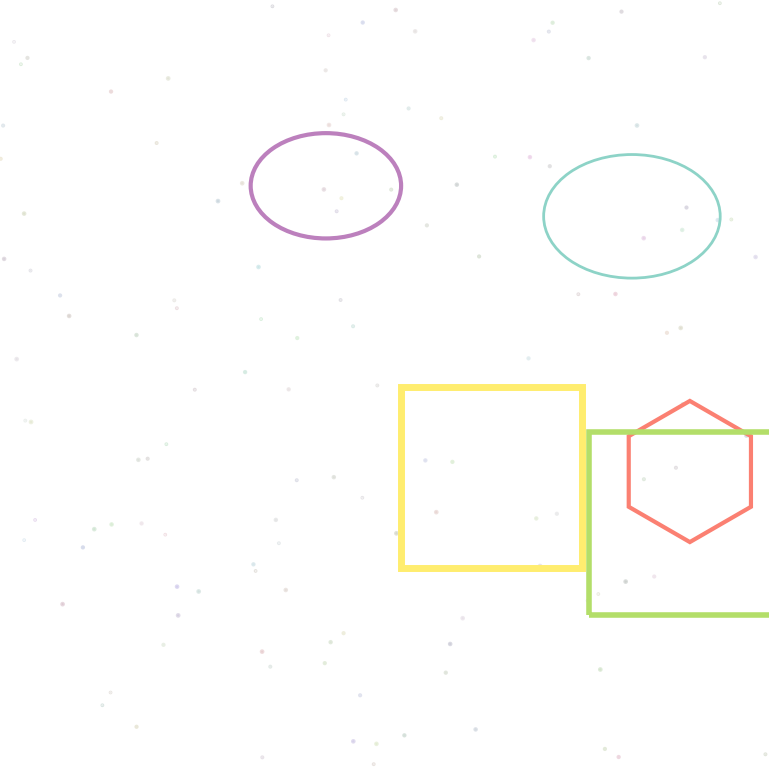[{"shape": "oval", "thickness": 1, "radius": 0.57, "center": [0.821, 0.719]}, {"shape": "hexagon", "thickness": 1.5, "radius": 0.46, "center": [0.896, 0.388]}, {"shape": "square", "thickness": 2, "radius": 0.59, "center": [0.884, 0.32]}, {"shape": "oval", "thickness": 1.5, "radius": 0.49, "center": [0.423, 0.759]}, {"shape": "square", "thickness": 2.5, "radius": 0.59, "center": [0.638, 0.38]}]